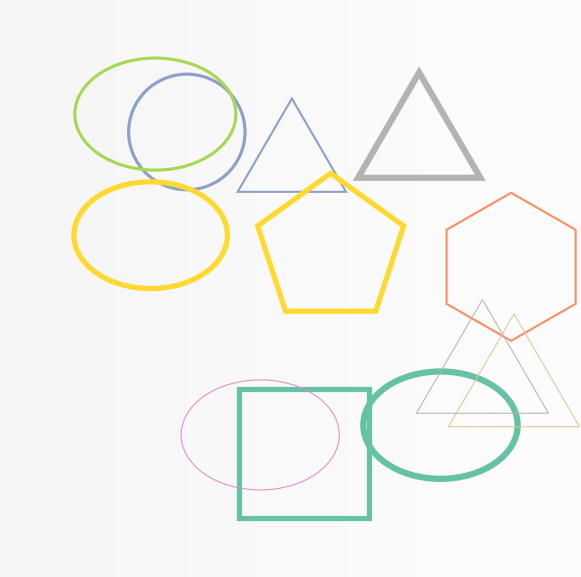[{"shape": "square", "thickness": 2.5, "radius": 0.56, "center": [0.522, 0.213]}, {"shape": "oval", "thickness": 3, "radius": 0.66, "center": [0.758, 0.263]}, {"shape": "hexagon", "thickness": 1, "radius": 0.64, "center": [0.879, 0.537]}, {"shape": "circle", "thickness": 1.5, "radius": 0.5, "center": [0.321, 0.771]}, {"shape": "triangle", "thickness": 1, "radius": 0.54, "center": [0.502, 0.721]}, {"shape": "oval", "thickness": 0.5, "radius": 0.68, "center": [0.448, 0.246]}, {"shape": "oval", "thickness": 1.5, "radius": 0.69, "center": [0.267, 0.802]}, {"shape": "pentagon", "thickness": 2.5, "radius": 0.66, "center": [0.569, 0.567]}, {"shape": "oval", "thickness": 2.5, "radius": 0.66, "center": [0.259, 0.592]}, {"shape": "triangle", "thickness": 0.5, "radius": 0.65, "center": [0.884, 0.325]}, {"shape": "triangle", "thickness": 0.5, "radius": 0.66, "center": [0.83, 0.349]}, {"shape": "triangle", "thickness": 3, "radius": 0.61, "center": [0.721, 0.752]}]